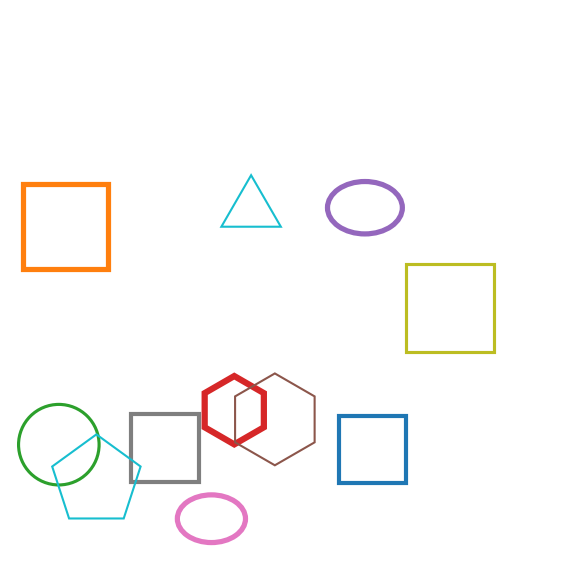[{"shape": "square", "thickness": 2, "radius": 0.29, "center": [0.645, 0.221]}, {"shape": "square", "thickness": 2.5, "radius": 0.37, "center": [0.113, 0.607]}, {"shape": "circle", "thickness": 1.5, "radius": 0.35, "center": [0.102, 0.229]}, {"shape": "hexagon", "thickness": 3, "radius": 0.3, "center": [0.406, 0.289]}, {"shape": "oval", "thickness": 2.5, "radius": 0.32, "center": [0.632, 0.639]}, {"shape": "hexagon", "thickness": 1, "radius": 0.4, "center": [0.476, 0.273]}, {"shape": "oval", "thickness": 2.5, "radius": 0.29, "center": [0.366, 0.101]}, {"shape": "square", "thickness": 2, "radius": 0.29, "center": [0.286, 0.223]}, {"shape": "square", "thickness": 1.5, "radius": 0.38, "center": [0.78, 0.466]}, {"shape": "pentagon", "thickness": 1, "radius": 0.4, "center": [0.167, 0.166]}, {"shape": "triangle", "thickness": 1, "radius": 0.3, "center": [0.435, 0.636]}]